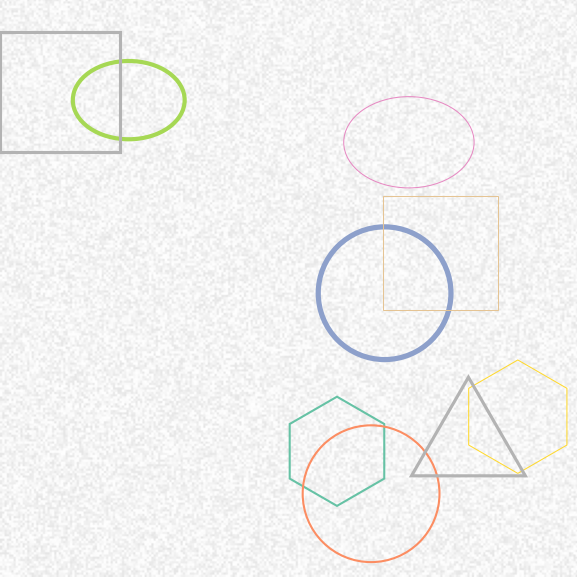[{"shape": "hexagon", "thickness": 1, "radius": 0.47, "center": [0.584, 0.218]}, {"shape": "circle", "thickness": 1, "radius": 0.59, "center": [0.643, 0.144]}, {"shape": "circle", "thickness": 2.5, "radius": 0.57, "center": [0.666, 0.491]}, {"shape": "oval", "thickness": 0.5, "radius": 0.56, "center": [0.708, 0.753]}, {"shape": "oval", "thickness": 2, "radius": 0.48, "center": [0.223, 0.826]}, {"shape": "hexagon", "thickness": 0.5, "radius": 0.49, "center": [0.897, 0.278]}, {"shape": "square", "thickness": 0.5, "radius": 0.49, "center": [0.763, 0.561]}, {"shape": "triangle", "thickness": 1.5, "radius": 0.57, "center": [0.811, 0.232]}, {"shape": "square", "thickness": 1.5, "radius": 0.52, "center": [0.104, 0.84]}]